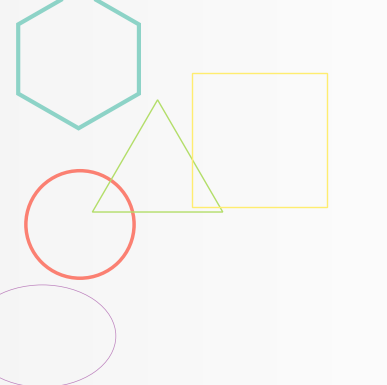[{"shape": "hexagon", "thickness": 3, "radius": 0.9, "center": [0.203, 0.847]}, {"shape": "circle", "thickness": 2.5, "radius": 0.7, "center": [0.206, 0.417]}, {"shape": "triangle", "thickness": 1, "radius": 0.97, "center": [0.407, 0.546]}, {"shape": "oval", "thickness": 0.5, "radius": 0.95, "center": [0.109, 0.127]}, {"shape": "square", "thickness": 1, "radius": 0.87, "center": [0.671, 0.636]}]